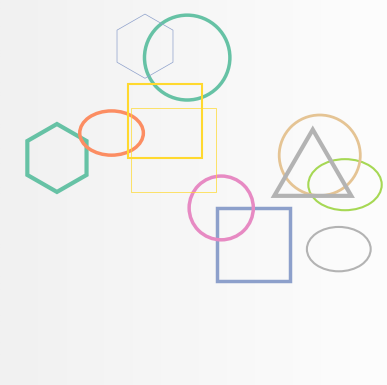[{"shape": "hexagon", "thickness": 3, "radius": 0.44, "center": [0.147, 0.59]}, {"shape": "circle", "thickness": 2.5, "radius": 0.55, "center": [0.483, 0.85]}, {"shape": "oval", "thickness": 2.5, "radius": 0.41, "center": [0.288, 0.654]}, {"shape": "hexagon", "thickness": 0.5, "radius": 0.42, "center": [0.374, 0.88]}, {"shape": "square", "thickness": 2.5, "radius": 0.47, "center": [0.653, 0.365]}, {"shape": "circle", "thickness": 2.5, "radius": 0.41, "center": [0.571, 0.46]}, {"shape": "oval", "thickness": 1.5, "radius": 0.47, "center": [0.89, 0.52]}, {"shape": "square", "thickness": 1.5, "radius": 0.48, "center": [0.425, 0.686]}, {"shape": "square", "thickness": 0.5, "radius": 0.55, "center": [0.448, 0.611]}, {"shape": "circle", "thickness": 2, "radius": 0.52, "center": [0.825, 0.597]}, {"shape": "oval", "thickness": 1.5, "radius": 0.41, "center": [0.874, 0.353]}, {"shape": "triangle", "thickness": 3, "radius": 0.57, "center": [0.807, 0.549]}]